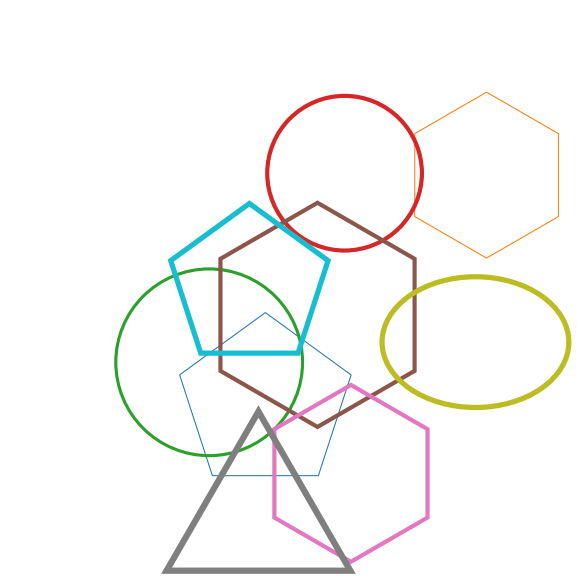[{"shape": "pentagon", "thickness": 0.5, "radius": 0.78, "center": [0.459, 0.302]}, {"shape": "hexagon", "thickness": 0.5, "radius": 0.72, "center": [0.843, 0.696]}, {"shape": "circle", "thickness": 1.5, "radius": 0.81, "center": [0.362, 0.372]}, {"shape": "circle", "thickness": 2, "radius": 0.67, "center": [0.597, 0.699]}, {"shape": "hexagon", "thickness": 2, "radius": 0.97, "center": [0.55, 0.454]}, {"shape": "hexagon", "thickness": 2, "radius": 0.77, "center": [0.608, 0.179]}, {"shape": "triangle", "thickness": 3, "radius": 0.92, "center": [0.448, 0.103]}, {"shape": "oval", "thickness": 2.5, "radius": 0.81, "center": [0.823, 0.407]}, {"shape": "pentagon", "thickness": 2.5, "radius": 0.72, "center": [0.432, 0.504]}]